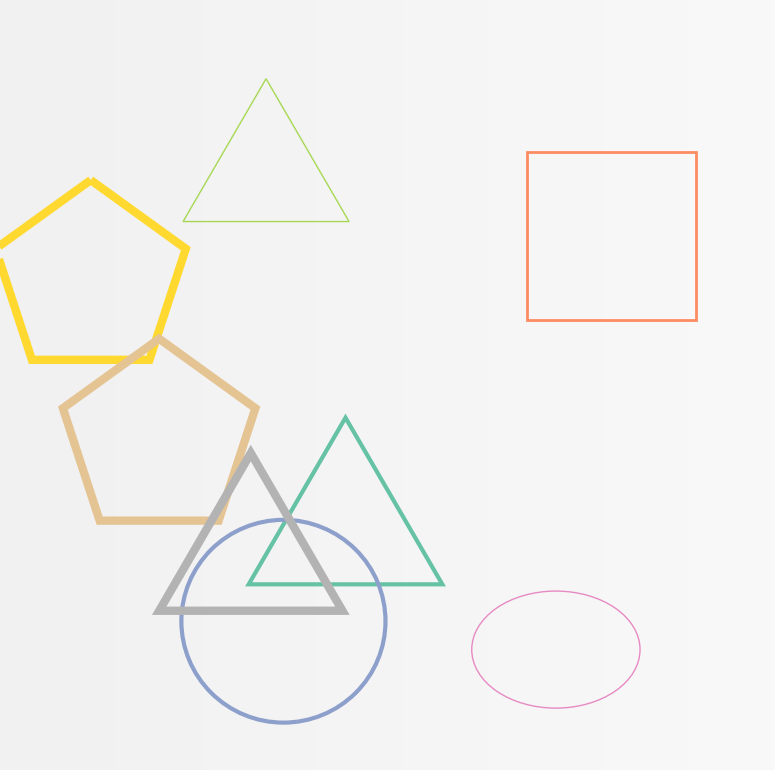[{"shape": "triangle", "thickness": 1.5, "radius": 0.72, "center": [0.446, 0.313]}, {"shape": "square", "thickness": 1, "radius": 0.55, "center": [0.789, 0.693]}, {"shape": "circle", "thickness": 1.5, "radius": 0.66, "center": [0.366, 0.193]}, {"shape": "oval", "thickness": 0.5, "radius": 0.54, "center": [0.717, 0.156]}, {"shape": "triangle", "thickness": 0.5, "radius": 0.62, "center": [0.343, 0.774]}, {"shape": "pentagon", "thickness": 3, "radius": 0.65, "center": [0.117, 0.637]}, {"shape": "pentagon", "thickness": 3, "radius": 0.65, "center": [0.205, 0.429]}, {"shape": "triangle", "thickness": 3, "radius": 0.68, "center": [0.324, 0.275]}]